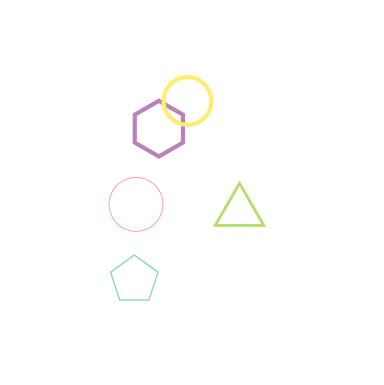[{"shape": "pentagon", "thickness": 1, "radius": 0.32, "center": [0.349, 0.273]}, {"shape": "circle", "thickness": 0.5, "radius": 0.35, "center": [0.353, 0.469]}, {"shape": "triangle", "thickness": 2, "radius": 0.36, "center": [0.622, 0.451]}, {"shape": "hexagon", "thickness": 3, "radius": 0.36, "center": [0.413, 0.666]}, {"shape": "circle", "thickness": 3, "radius": 0.31, "center": [0.487, 0.738]}]